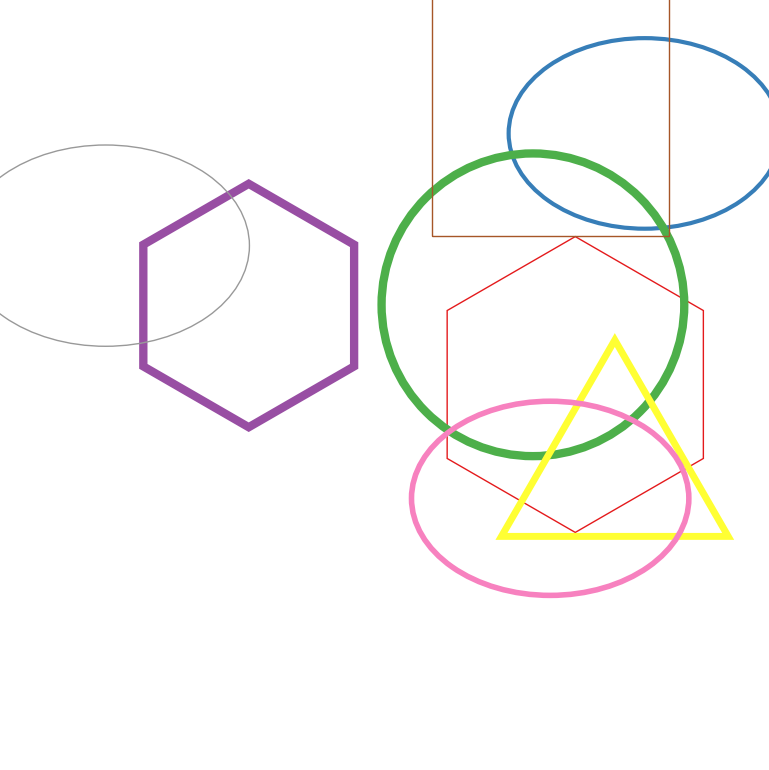[{"shape": "hexagon", "thickness": 0.5, "radius": 0.96, "center": [0.747, 0.501]}, {"shape": "oval", "thickness": 1.5, "radius": 0.88, "center": [0.837, 0.827]}, {"shape": "circle", "thickness": 3, "radius": 0.98, "center": [0.692, 0.604]}, {"shape": "hexagon", "thickness": 3, "radius": 0.79, "center": [0.323, 0.603]}, {"shape": "triangle", "thickness": 2.5, "radius": 0.85, "center": [0.798, 0.388]}, {"shape": "square", "thickness": 0.5, "radius": 0.77, "center": [0.715, 0.848]}, {"shape": "oval", "thickness": 2, "radius": 0.9, "center": [0.715, 0.353]}, {"shape": "oval", "thickness": 0.5, "radius": 0.93, "center": [0.137, 0.681]}]